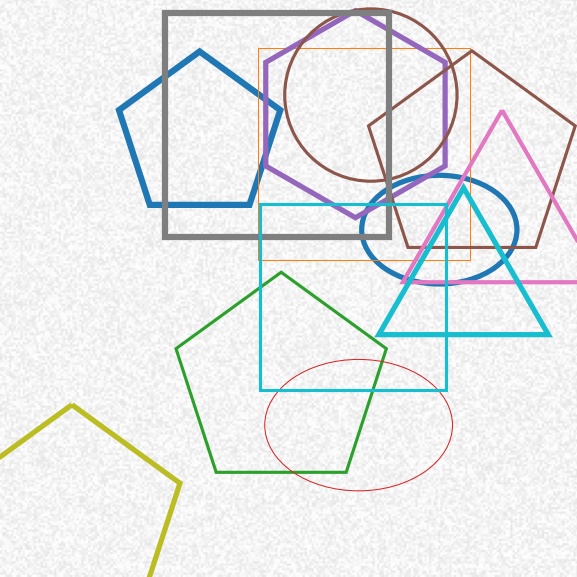[{"shape": "oval", "thickness": 2.5, "radius": 0.67, "center": [0.761, 0.601]}, {"shape": "pentagon", "thickness": 3, "radius": 0.73, "center": [0.346, 0.763]}, {"shape": "square", "thickness": 0.5, "radius": 0.92, "center": [0.63, 0.733]}, {"shape": "pentagon", "thickness": 1.5, "radius": 0.96, "center": [0.487, 0.336]}, {"shape": "oval", "thickness": 0.5, "radius": 0.81, "center": [0.621, 0.263]}, {"shape": "hexagon", "thickness": 2.5, "radius": 0.9, "center": [0.615, 0.801]}, {"shape": "circle", "thickness": 1.5, "radius": 0.75, "center": [0.642, 0.835]}, {"shape": "pentagon", "thickness": 1.5, "radius": 0.94, "center": [0.817, 0.723]}, {"shape": "triangle", "thickness": 2, "radius": 0.99, "center": [0.869, 0.61]}, {"shape": "square", "thickness": 3, "radius": 0.97, "center": [0.48, 0.783]}, {"shape": "pentagon", "thickness": 2.5, "radius": 0.98, "center": [0.125, 0.102]}, {"shape": "square", "thickness": 1.5, "radius": 0.8, "center": [0.611, 0.485]}, {"shape": "triangle", "thickness": 2.5, "radius": 0.85, "center": [0.803, 0.504]}]